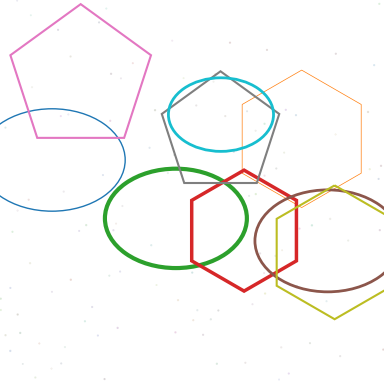[{"shape": "oval", "thickness": 1, "radius": 0.95, "center": [0.135, 0.584]}, {"shape": "hexagon", "thickness": 0.5, "radius": 0.89, "center": [0.784, 0.639]}, {"shape": "oval", "thickness": 3, "radius": 0.92, "center": [0.457, 0.433]}, {"shape": "hexagon", "thickness": 2.5, "radius": 0.79, "center": [0.634, 0.401]}, {"shape": "oval", "thickness": 2, "radius": 0.95, "center": [0.851, 0.374]}, {"shape": "pentagon", "thickness": 1.5, "radius": 0.96, "center": [0.21, 0.797]}, {"shape": "pentagon", "thickness": 1.5, "radius": 0.8, "center": [0.573, 0.654]}, {"shape": "hexagon", "thickness": 1.5, "radius": 0.87, "center": [0.869, 0.345]}, {"shape": "oval", "thickness": 2, "radius": 0.68, "center": [0.574, 0.702]}]